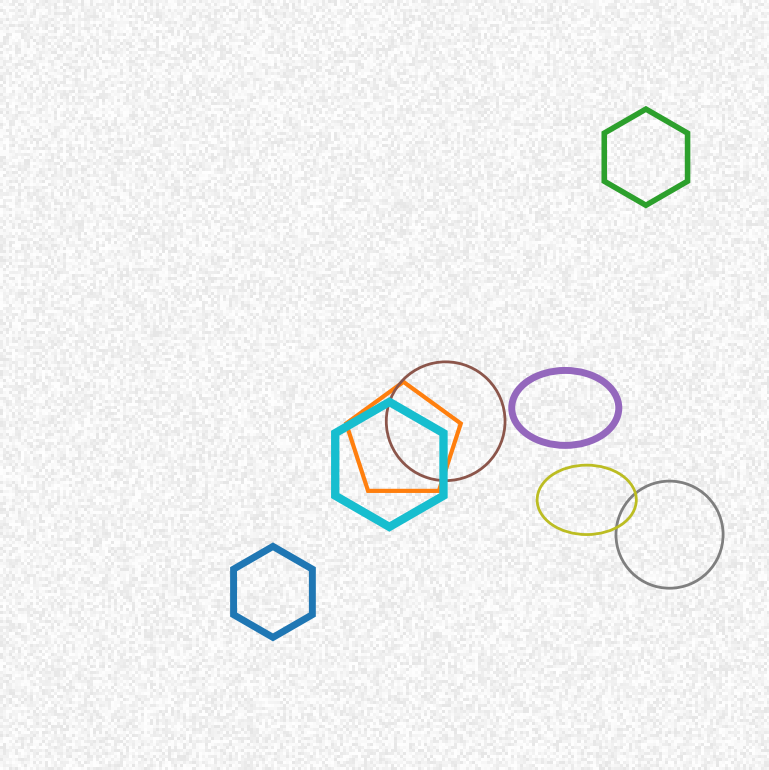[{"shape": "hexagon", "thickness": 2.5, "radius": 0.3, "center": [0.355, 0.231]}, {"shape": "pentagon", "thickness": 1.5, "radius": 0.39, "center": [0.524, 0.426]}, {"shape": "hexagon", "thickness": 2, "radius": 0.31, "center": [0.839, 0.796]}, {"shape": "oval", "thickness": 2.5, "radius": 0.35, "center": [0.734, 0.47]}, {"shape": "circle", "thickness": 1, "radius": 0.39, "center": [0.579, 0.453]}, {"shape": "circle", "thickness": 1, "radius": 0.35, "center": [0.87, 0.306]}, {"shape": "oval", "thickness": 1, "radius": 0.32, "center": [0.762, 0.351]}, {"shape": "hexagon", "thickness": 3, "radius": 0.41, "center": [0.506, 0.397]}]